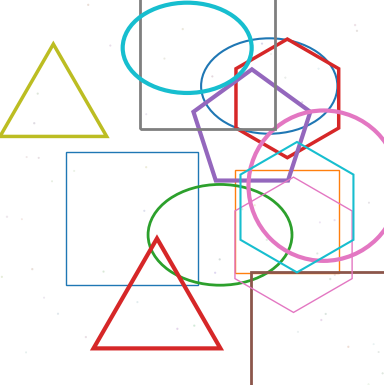[{"shape": "square", "thickness": 1, "radius": 0.86, "center": [0.343, 0.432]}, {"shape": "oval", "thickness": 1.5, "radius": 0.89, "center": [0.699, 0.777]}, {"shape": "square", "thickness": 1, "radius": 0.67, "center": [0.745, 0.425]}, {"shape": "oval", "thickness": 2, "radius": 0.93, "center": [0.572, 0.39]}, {"shape": "hexagon", "thickness": 2.5, "radius": 0.77, "center": [0.746, 0.744]}, {"shape": "triangle", "thickness": 3, "radius": 0.95, "center": [0.408, 0.19]}, {"shape": "pentagon", "thickness": 3, "radius": 0.8, "center": [0.654, 0.66]}, {"shape": "square", "thickness": 2, "radius": 0.87, "center": [0.826, 0.12]}, {"shape": "circle", "thickness": 3, "radius": 0.98, "center": [0.841, 0.518]}, {"shape": "hexagon", "thickness": 1, "radius": 0.88, "center": [0.762, 0.364]}, {"shape": "square", "thickness": 2, "radius": 0.88, "center": [0.538, 0.841]}, {"shape": "triangle", "thickness": 2.5, "radius": 0.8, "center": [0.139, 0.726]}, {"shape": "hexagon", "thickness": 1.5, "radius": 0.85, "center": [0.771, 0.462]}, {"shape": "oval", "thickness": 3, "radius": 0.84, "center": [0.486, 0.876]}]